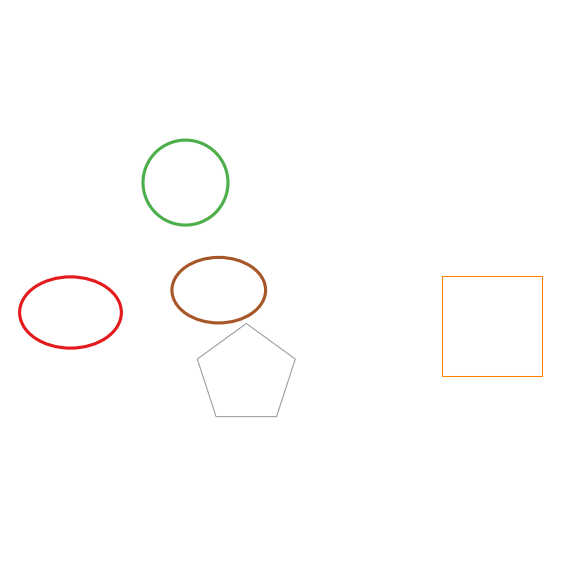[{"shape": "oval", "thickness": 1.5, "radius": 0.44, "center": [0.122, 0.458]}, {"shape": "circle", "thickness": 1.5, "radius": 0.37, "center": [0.321, 0.683]}, {"shape": "square", "thickness": 0.5, "radius": 0.43, "center": [0.853, 0.435]}, {"shape": "oval", "thickness": 1.5, "radius": 0.41, "center": [0.379, 0.497]}, {"shape": "pentagon", "thickness": 0.5, "radius": 0.45, "center": [0.427, 0.35]}]